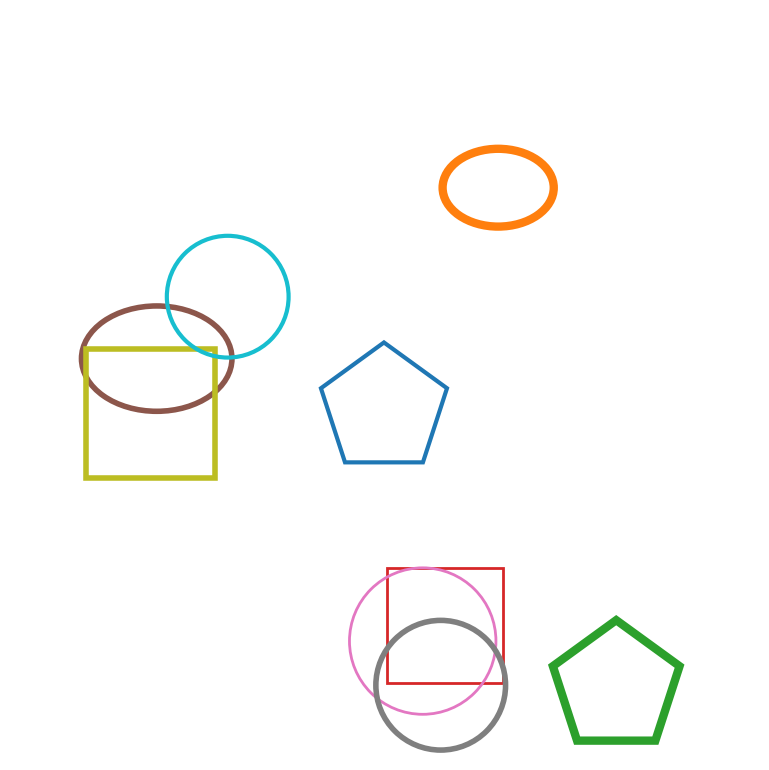[{"shape": "pentagon", "thickness": 1.5, "radius": 0.43, "center": [0.499, 0.469]}, {"shape": "oval", "thickness": 3, "radius": 0.36, "center": [0.647, 0.756]}, {"shape": "pentagon", "thickness": 3, "radius": 0.43, "center": [0.8, 0.108]}, {"shape": "square", "thickness": 1, "radius": 0.37, "center": [0.578, 0.188]}, {"shape": "oval", "thickness": 2, "radius": 0.49, "center": [0.204, 0.534]}, {"shape": "circle", "thickness": 1, "radius": 0.48, "center": [0.549, 0.167]}, {"shape": "circle", "thickness": 2, "radius": 0.42, "center": [0.572, 0.11]}, {"shape": "square", "thickness": 2, "radius": 0.42, "center": [0.196, 0.463]}, {"shape": "circle", "thickness": 1.5, "radius": 0.4, "center": [0.296, 0.615]}]